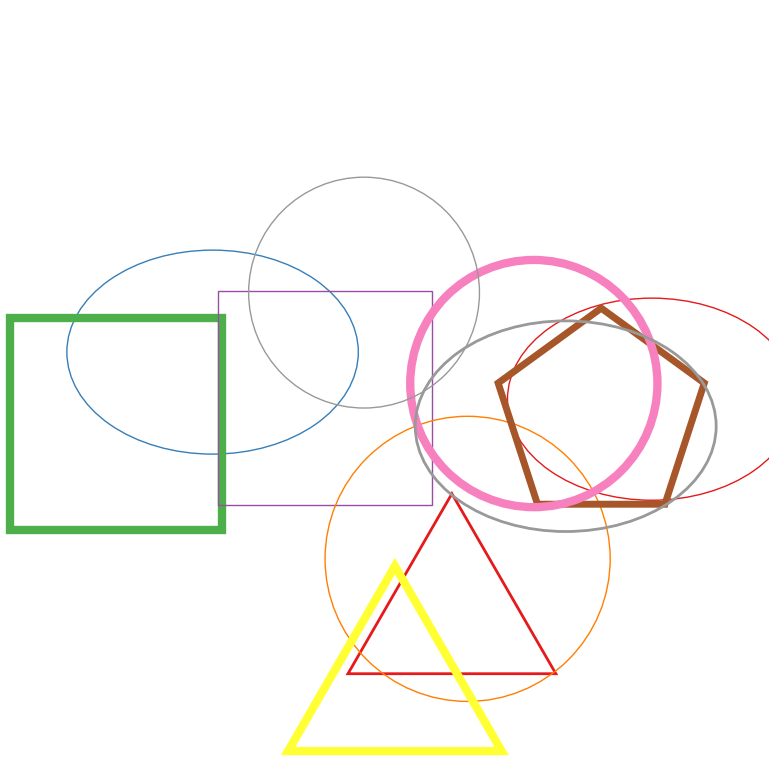[{"shape": "oval", "thickness": 0.5, "radius": 0.94, "center": [0.847, 0.482]}, {"shape": "triangle", "thickness": 1, "radius": 0.78, "center": [0.587, 0.203]}, {"shape": "oval", "thickness": 0.5, "radius": 0.95, "center": [0.276, 0.543]}, {"shape": "square", "thickness": 3, "radius": 0.69, "center": [0.151, 0.449]}, {"shape": "square", "thickness": 0.5, "radius": 0.69, "center": [0.423, 0.483]}, {"shape": "circle", "thickness": 0.5, "radius": 0.93, "center": [0.607, 0.274]}, {"shape": "triangle", "thickness": 3, "radius": 0.8, "center": [0.513, 0.105]}, {"shape": "pentagon", "thickness": 2.5, "radius": 0.7, "center": [0.781, 0.459]}, {"shape": "circle", "thickness": 3, "radius": 0.8, "center": [0.693, 0.502]}, {"shape": "oval", "thickness": 1, "radius": 0.98, "center": [0.735, 0.446]}, {"shape": "circle", "thickness": 0.5, "radius": 0.75, "center": [0.473, 0.62]}]